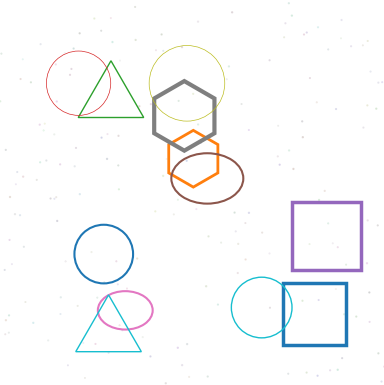[{"shape": "circle", "thickness": 1.5, "radius": 0.38, "center": [0.27, 0.34]}, {"shape": "square", "thickness": 2.5, "radius": 0.41, "center": [0.816, 0.185]}, {"shape": "hexagon", "thickness": 2, "radius": 0.37, "center": [0.502, 0.588]}, {"shape": "triangle", "thickness": 1, "radius": 0.49, "center": [0.288, 0.744]}, {"shape": "circle", "thickness": 0.5, "radius": 0.42, "center": [0.204, 0.784]}, {"shape": "square", "thickness": 2.5, "radius": 0.44, "center": [0.848, 0.387]}, {"shape": "oval", "thickness": 1.5, "radius": 0.47, "center": [0.538, 0.537]}, {"shape": "oval", "thickness": 1.5, "radius": 0.36, "center": [0.325, 0.194]}, {"shape": "hexagon", "thickness": 3, "radius": 0.45, "center": [0.479, 0.699]}, {"shape": "circle", "thickness": 0.5, "radius": 0.49, "center": [0.486, 0.784]}, {"shape": "circle", "thickness": 1, "radius": 0.39, "center": [0.68, 0.201]}, {"shape": "triangle", "thickness": 1, "radius": 0.49, "center": [0.282, 0.136]}]